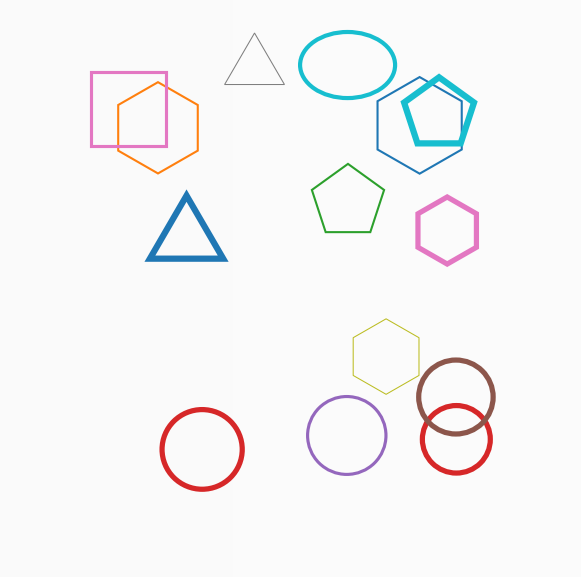[{"shape": "hexagon", "thickness": 1, "radius": 0.42, "center": [0.722, 0.782]}, {"shape": "triangle", "thickness": 3, "radius": 0.36, "center": [0.321, 0.588]}, {"shape": "hexagon", "thickness": 1, "radius": 0.4, "center": [0.272, 0.778]}, {"shape": "pentagon", "thickness": 1, "radius": 0.33, "center": [0.599, 0.65]}, {"shape": "circle", "thickness": 2.5, "radius": 0.29, "center": [0.785, 0.238]}, {"shape": "circle", "thickness": 2.5, "radius": 0.34, "center": [0.348, 0.221]}, {"shape": "circle", "thickness": 1.5, "radius": 0.34, "center": [0.597, 0.245]}, {"shape": "circle", "thickness": 2.5, "radius": 0.32, "center": [0.784, 0.312]}, {"shape": "square", "thickness": 1.5, "radius": 0.32, "center": [0.221, 0.811]}, {"shape": "hexagon", "thickness": 2.5, "radius": 0.29, "center": [0.769, 0.6]}, {"shape": "triangle", "thickness": 0.5, "radius": 0.3, "center": [0.438, 0.882]}, {"shape": "hexagon", "thickness": 0.5, "radius": 0.33, "center": [0.664, 0.382]}, {"shape": "oval", "thickness": 2, "radius": 0.41, "center": [0.598, 0.887]}, {"shape": "pentagon", "thickness": 3, "radius": 0.32, "center": [0.755, 0.802]}]